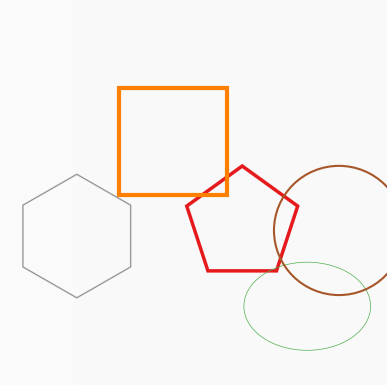[{"shape": "pentagon", "thickness": 2.5, "radius": 0.75, "center": [0.625, 0.418]}, {"shape": "oval", "thickness": 0.5, "radius": 0.82, "center": [0.793, 0.205]}, {"shape": "square", "thickness": 3, "radius": 0.7, "center": [0.446, 0.632]}, {"shape": "circle", "thickness": 1.5, "radius": 0.84, "center": [0.875, 0.401]}, {"shape": "hexagon", "thickness": 1, "radius": 0.8, "center": [0.198, 0.387]}]